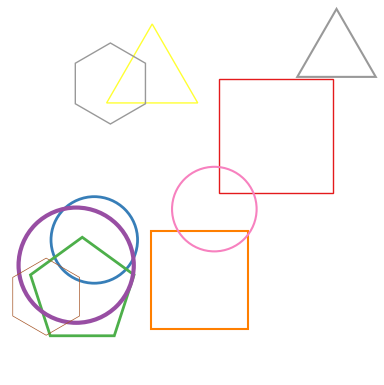[{"shape": "square", "thickness": 1, "radius": 0.74, "center": [0.716, 0.647]}, {"shape": "circle", "thickness": 2, "radius": 0.56, "center": [0.245, 0.377]}, {"shape": "pentagon", "thickness": 2, "radius": 0.71, "center": [0.214, 0.242]}, {"shape": "circle", "thickness": 3, "radius": 0.75, "center": [0.198, 0.311]}, {"shape": "square", "thickness": 1.5, "radius": 0.63, "center": [0.518, 0.272]}, {"shape": "triangle", "thickness": 1, "radius": 0.68, "center": [0.395, 0.801]}, {"shape": "hexagon", "thickness": 0.5, "radius": 0.5, "center": [0.12, 0.229]}, {"shape": "circle", "thickness": 1.5, "radius": 0.55, "center": [0.557, 0.457]}, {"shape": "triangle", "thickness": 1.5, "radius": 0.59, "center": [0.874, 0.859]}, {"shape": "hexagon", "thickness": 1, "radius": 0.53, "center": [0.287, 0.783]}]